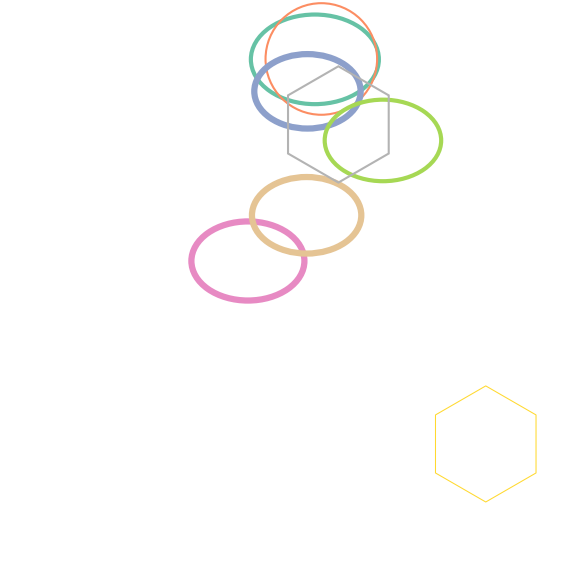[{"shape": "oval", "thickness": 2, "radius": 0.55, "center": [0.545, 0.896]}, {"shape": "circle", "thickness": 1, "radius": 0.48, "center": [0.556, 0.897]}, {"shape": "oval", "thickness": 3, "radius": 0.46, "center": [0.532, 0.841]}, {"shape": "oval", "thickness": 3, "radius": 0.49, "center": [0.429, 0.547]}, {"shape": "oval", "thickness": 2, "radius": 0.5, "center": [0.663, 0.756]}, {"shape": "hexagon", "thickness": 0.5, "radius": 0.5, "center": [0.841, 0.23]}, {"shape": "oval", "thickness": 3, "radius": 0.47, "center": [0.531, 0.626]}, {"shape": "hexagon", "thickness": 1, "radius": 0.5, "center": [0.586, 0.784]}]